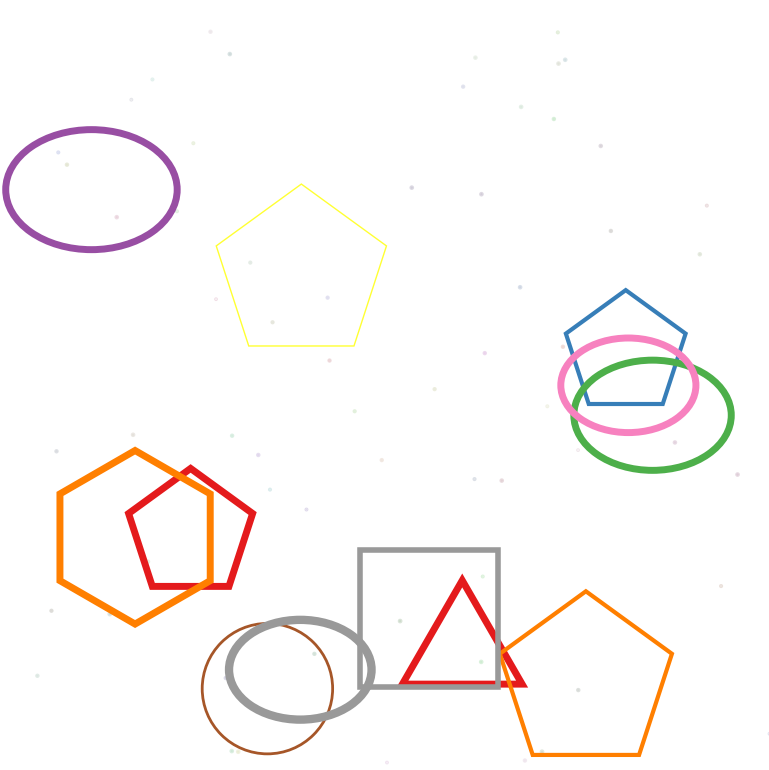[{"shape": "pentagon", "thickness": 2.5, "radius": 0.42, "center": [0.248, 0.307]}, {"shape": "triangle", "thickness": 2.5, "radius": 0.45, "center": [0.6, 0.156]}, {"shape": "pentagon", "thickness": 1.5, "radius": 0.41, "center": [0.813, 0.541]}, {"shape": "oval", "thickness": 2.5, "radius": 0.51, "center": [0.847, 0.461]}, {"shape": "oval", "thickness": 2.5, "radius": 0.56, "center": [0.119, 0.754]}, {"shape": "pentagon", "thickness": 1.5, "radius": 0.59, "center": [0.761, 0.115]}, {"shape": "hexagon", "thickness": 2.5, "radius": 0.56, "center": [0.175, 0.302]}, {"shape": "pentagon", "thickness": 0.5, "radius": 0.58, "center": [0.391, 0.645]}, {"shape": "circle", "thickness": 1, "radius": 0.42, "center": [0.347, 0.106]}, {"shape": "oval", "thickness": 2.5, "radius": 0.44, "center": [0.816, 0.5]}, {"shape": "square", "thickness": 2, "radius": 0.45, "center": [0.557, 0.196]}, {"shape": "oval", "thickness": 3, "radius": 0.46, "center": [0.39, 0.13]}]